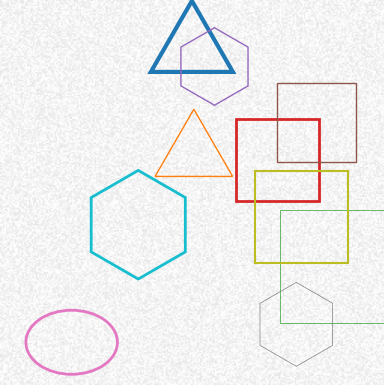[{"shape": "triangle", "thickness": 3, "radius": 0.61, "center": [0.498, 0.875]}, {"shape": "triangle", "thickness": 1, "radius": 0.58, "center": [0.504, 0.6]}, {"shape": "square", "thickness": 0.5, "radius": 0.73, "center": [0.874, 0.307]}, {"shape": "square", "thickness": 2, "radius": 0.53, "center": [0.721, 0.584]}, {"shape": "hexagon", "thickness": 1, "radius": 0.5, "center": [0.557, 0.827]}, {"shape": "square", "thickness": 1, "radius": 0.51, "center": [0.822, 0.683]}, {"shape": "oval", "thickness": 2, "radius": 0.59, "center": [0.186, 0.111]}, {"shape": "hexagon", "thickness": 0.5, "radius": 0.54, "center": [0.77, 0.158]}, {"shape": "square", "thickness": 1.5, "radius": 0.6, "center": [0.783, 0.436]}, {"shape": "hexagon", "thickness": 2, "radius": 0.71, "center": [0.359, 0.416]}]